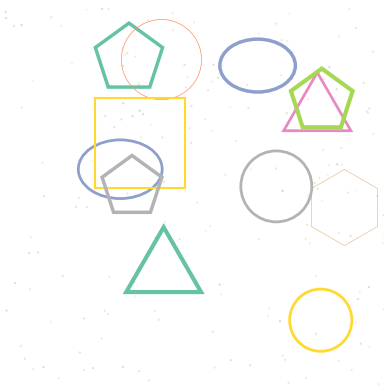[{"shape": "triangle", "thickness": 3, "radius": 0.56, "center": [0.425, 0.298]}, {"shape": "pentagon", "thickness": 2.5, "radius": 0.46, "center": [0.335, 0.848]}, {"shape": "circle", "thickness": 0.5, "radius": 0.52, "center": [0.419, 0.845]}, {"shape": "oval", "thickness": 2.5, "radius": 0.49, "center": [0.669, 0.83]}, {"shape": "oval", "thickness": 2, "radius": 0.54, "center": [0.312, 0.56]}, {"shape": "triangle", "thickness": 2, "radius": 0.5, "center": [0.824, 0.711]}, {"shape": "pentagon", "thickness": 3, "radius": 0.42, "center": [0.836, 0.738]}, {"shape": "circle", "thickness": 2, "radius": 0.4, "center": [0.833, 0.168]}, {"shape": "square", "thickness": 1.5, "radius": 0.58, "center": [0.364, 0.629]}, {"shape": "hexagon", "thickness": 0.5, "radius": 0.49, "center": [0.895, 0.461]}, {"shape": "pentagon", "thickness": 2.5, "radius": 0.41, "center": [0.343, 0.514]}, {"shape": "circle", "thickness": 2, "radius": 0.46, "center": [0.718, 0.516]}]